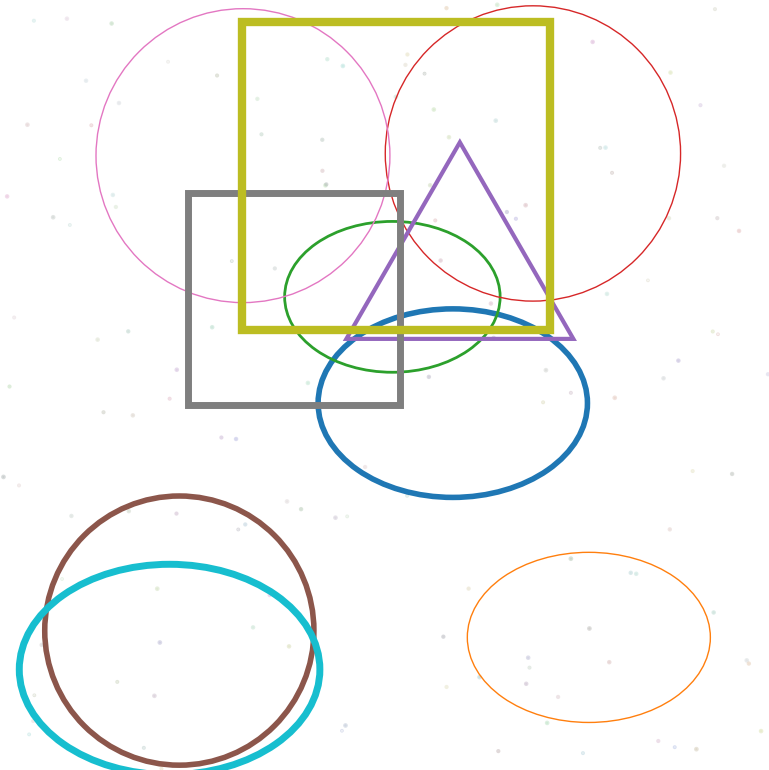[{"shape": "oval", "thickness": 2, "radius": 0.87, "center": [0.588, 0.476]}, {"shape": "oval", "thickness": 0.5, "radius": 0.79, "center": [0.765, 0.172]}, {"shape": "oval", "thickness": 1, "radius": 0.7, "center": [0.51, 0.614]}, {"shape": "circle", "thickness": 0.5, "radius": 0.96, "center": [0.692, 0.801]}, {"shape": "triangle", "thickness": 1.5, "radius": 0.85, "center": [0.597, 0.645]}, {"shape": "circle", "thickness": 2, "radius": 0.87, "center": [0.233, 0.181]}, {"shape": "circle", "thickness": 0.5, "radius": 0.95, "center": [0.316, 0.798]}, {"shape": "square", "thickness": 2.5, "radius": 0.69, "center": [0.382, 0.612]}, {"shape": "square", "thickness": 3, "radius": 1.0, "center": [0.514, 0.771]}, {"shape": "oval", "thickness": 2.5, "radius": 0.98, "center": [0.22, 0.131]}]